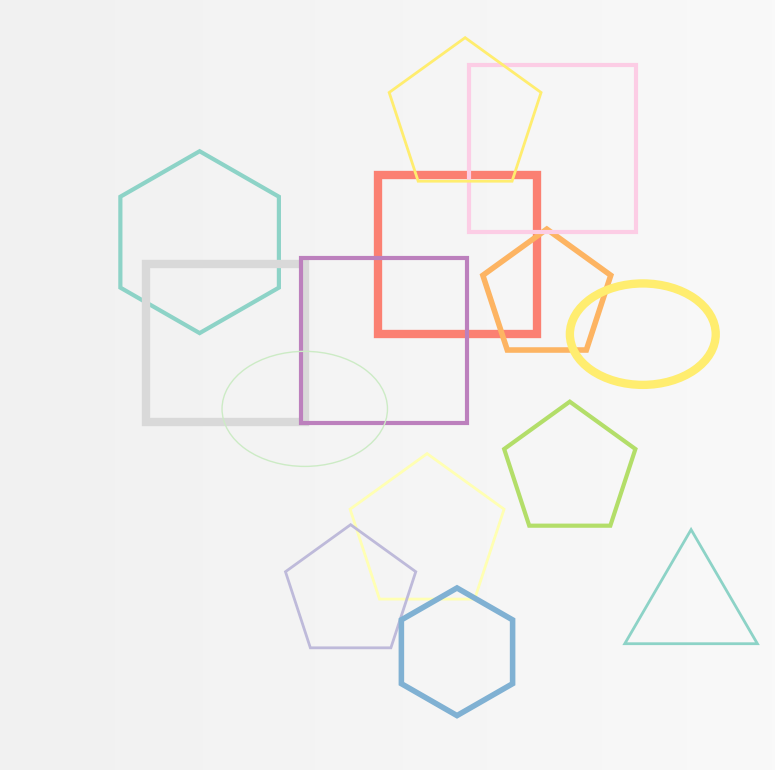[{"shape": "triangle", "thickness": 1, "radius": 0.49, "center": [0.892, 0.213]}, {"shape": "hexagon", "thickness": 1.5, "radius": 0.59, "center": [0.258, 0.685]}, {"shape": "pentagon", "thickness": 1, "radius": 0.52, "center": [0.551, 0.306]}, {"shape": "pentagon", "thickness": 1, "radius": 0.44, "center": [0.452, 0.23]}, {"shape": "square", "thickness": 3, "radius": 0.51, "center": [0.59, 0.67]}, {"shape": "hexagon", "thickness": 2, "radius": 0.41, "center": [0.59, 0.154]}, {"shape": "pentagon", "thickness": 2, "radius": 0.43, "center": [0.706, 0.616]}, {"shape": "pentagon", "thickness": 1.5, "radius": 0.45, "center": [0.735, 0.389]}, {"shape": "square", "thickness": 1.5, "radius": 0.54, "center": [0.713, 0.807]}, {"shape": "square", "thickness": 3, "radius": 0.51, "center": [0.29, 0.554]}, {"shape": "square", "thickness": 1.5, "radius": 0.53, "center": [0.495, 0.558]}, {"shape": "oval", "thickness": 0.5, "radius": 0.53, "center": [0.393, 0.469]}, {"shape": "pentagon", "thickness": 1, "radius": 0.52, "center": [0.6, 0.848]}, {"shape": "oval", "thickness": 3, "radius": 0.47, "center": [0.829, 0.566]}]